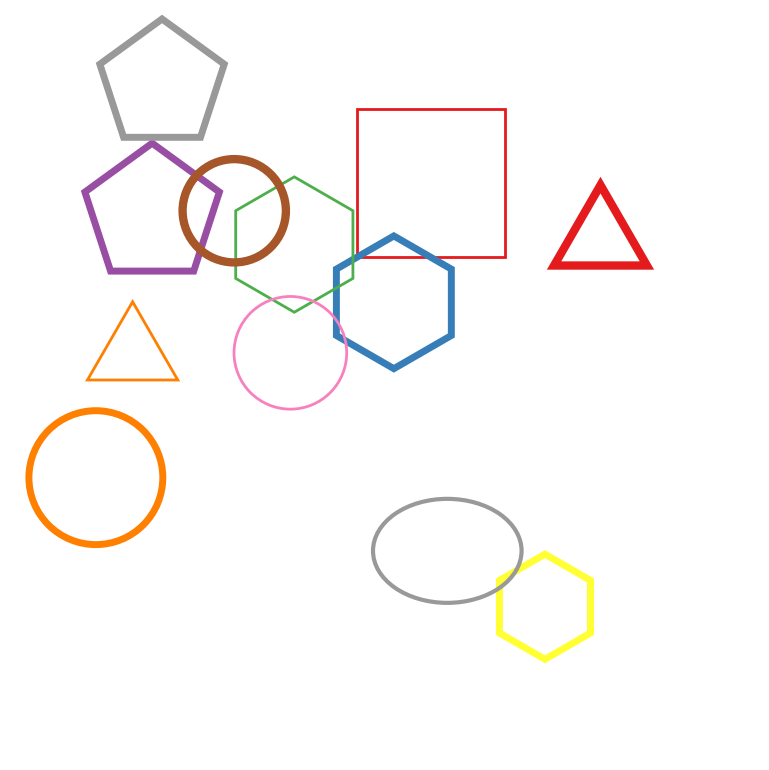[{"shape": "triangle", "thickness": 3, "radius": 0.35, "center": [0.78, 0.69]}, {"shape": "square", "thickness": 1, "radius": 0.48, "center": [0.56, 0.762]}, {"shape": "hexagon", "thickness": 2.5, "radius": 0.43, "center": [0.512, 0.607]}, {"shape": "hexagon", "thickness": 1, "radius": 0.44, "center": [0.382, 0.682]}, {"shape": "pentagon", "thickness": 2.5, "radius": 0.46, "center": [0.198, 0.722]}, {"shape": "circle", "thickness": 2.5, "radius": 0.43, "center": [0.124, 0.38]}, {"shape": "triangle", "thickness": 1, "radius": 0.34, "center": [0.172, 0.54]}, {"shape": "hexagon", "thickness": 2.5, "radius": 0.34, "center": [0.708, 0.212]}, {"shape": "circle", "thickness": 3, "radius": 0.34, "center": [0.304, 0.726]}, {"shape": "circle", "thickness": 1, "radius": 0.37, "center": [0.377, 0.542]}, {"shape": "pentagon", "thickness": 2.5, "radius": 0.42, "center": [0.21, 0.89]}, {"shape": "oval", "thickness": 1.5, "radius": 0.48, "center": [0.581, 0.285]}]